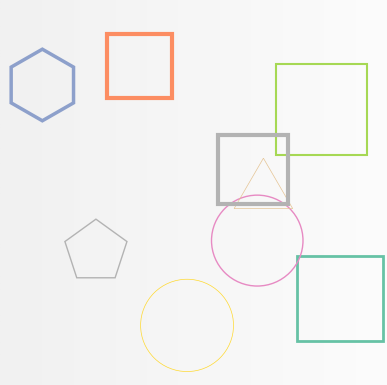[{"shape": "square", "thickness": 2, "radius": 0.55, "center": [0.877, 0.224]}, {"shape": "square", "thickness": 3, "radius": 0.42, "center": [0.36, 0.828]}, {"shape": "hexagon", "thickness": 2.5, "radius": 0.46, "center": [0.109, 0.779]}, {"shape": "circle", "thickness": 1, "radius": 0.59, "center": [0.664, 0.375]}, {"shape": "square", "thickness": 1.5, "radius": 0.59, "center": [0.83, 0.715]}, {"shape": "circle", "thickness": 0.5, "radius": 0.6, "center": [0.483, 0.155]}, {"shape": "triangle", "thickness": 0.5, "radius": 0.44, "center": [0.68, 0.502]}, {"shape": "square", "thickness": 3, "radius": 0.45, "center": [0.653, 0.559]}, {"shape": "pentagon", "thickness": 1, "radius": 0.42, "center": [0.248, 0.347]}]